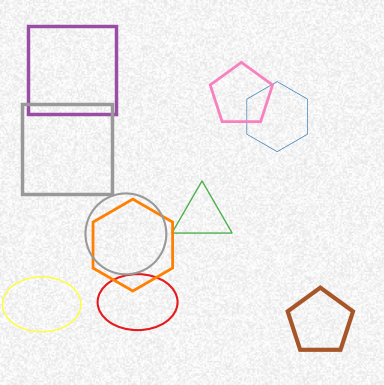[{"shape": "oval", "thickness": 1.5, "radius": 0.52, "center": [0.357, 0.215]}, {"shape": "hexagon", "thickness": 0.5, "radius": 0.46, "center": [0.72, 0.697]}, {"shape": "triangle", "thickness": 1, "radius": 0.45, "center": [0.525, 0.44]}, {"shape": "square", "thickness": 2.5, "radius": 0.57, "center": [0.188, 0.818]}, {"shape": "hexagon", "thickness": 2, "radius": 0.6, "center": [0.345, 0.363]}, {"shape": "oval", "thickness": 1, "radius": 0.51, "center": [0.108, 0.21]}, {"shape": "pentagon", "thickness": 3, "radius": 0.45, "center": [0.832, 0.164]}, {"shape": "pentagon", "thickness": 2, "radius": 0.43, "center": [0.627, 0.753]}, {"shape": "circle", "thickness": 1.5, "radius": 0.53, "center": [0.327, 0.393]}, {"shape": "square", "thickness": 2.5, "radius": 0.59, "center": [0.174, 0.613]}]